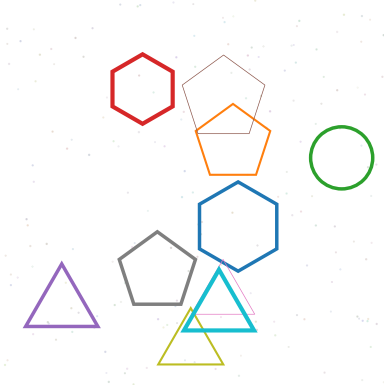[{"shape": "hexagon", "thickness": 2.5, "radius": 0.58, "center": [0.619, 0.412]}, {"shape": "pentagon", "thickness": 1.5, "radius": 0.51, "center": [0.605, 0.628]}, {"shape": "circle", "thickness": 2.5, "radius": 0.4, "center": [0.887, 0.59]}, {"shape": "hexagon", "thickness": 3, "radius": 0.45, "center": [0.37, 0.769]}, {"shape": "triangle", "thickness": 2.5, "radius": 0.54, "center": [0.16, 0.206]}, {"shape": "pentagon", "thickness": 0.5, "radius": 0.56, "center": [0.581, 0.744]}, {"shape": "triangle", "thickness": 0.5, "radius": 0.48, "center": [0.579, 0.231]}, {"shape": "pentagon", "thickness": 2.5, "radius": 0.52, "center": [0.409, 0.294]}, {"shape": "triangle", "thickness": 1.5, "radius": 0.49, "center": [0.495, 0.102]}, {"shape": "triangle", "thickness": 3, "radius": 0.53, "center": [0.569, 0.194]}]